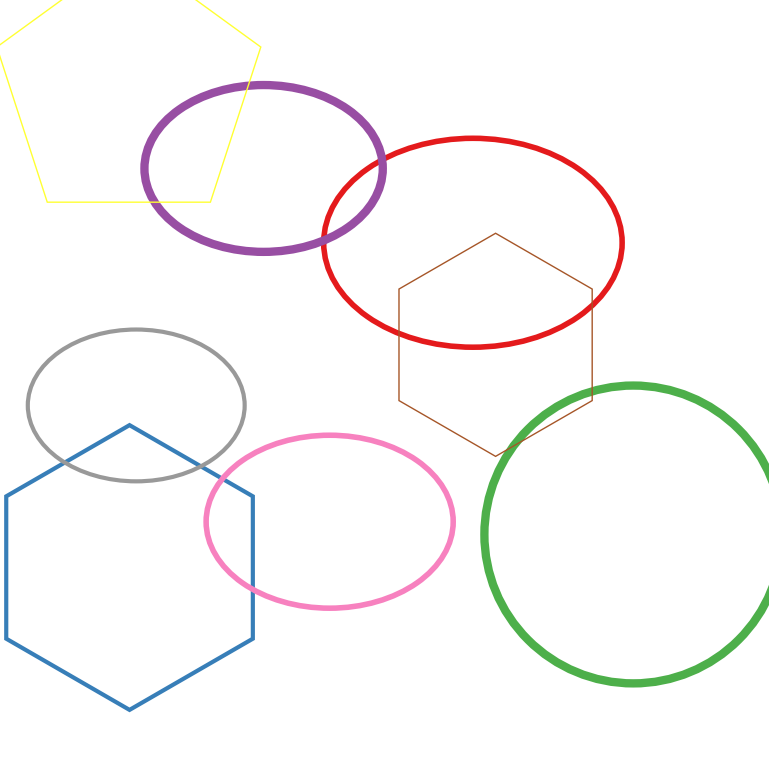[{"shape": "oval", "thickness": 2, "radius": 0.97, "center": [0.614, 0.685]}, {"shape": "hexagon", "thickness": 1.5, "radius": 0.92, "center": [0.168, 0.263]}, {"shape": "circle", "thickness": 3, "radius": 0.97, "center": [0.822, 0.306]}, {"shape": "oval", "thickness": 3, "radius": 0.77, "center": [0.342, 0.781]}, {"shape": "pentagon", "thickness": 0.5, "radius": 0.9, "center": [0.167, 0.883]}, {"shape": "hexagon", "thickness": 0.5, "radius": 0.72, "center": [0.644, 0.552]}, {"shape": "oval", "thickness": 2, "radius": 0.8, "center": [0.428, 0.322]}, {"shape": "oval", "thickness": 1.5, "radius": 0.7, "center": [0.177, 0.473]}]